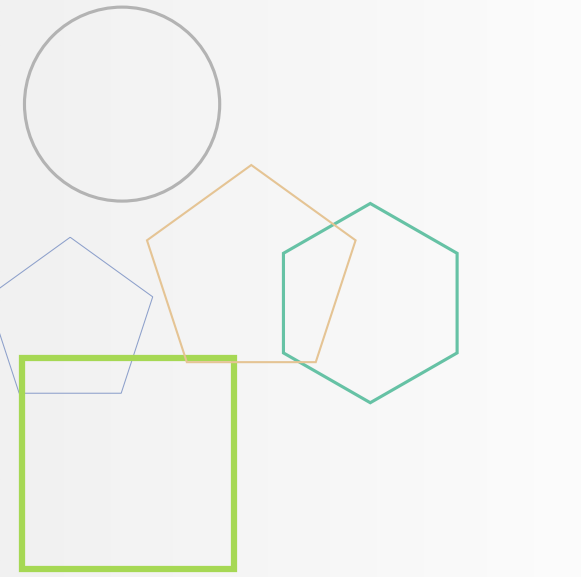[{"shape": "hexagon", "thickness": 1.5, "radius": 0.86, "center": [0.637, 0.474]}, {"shape": "pentagon", "thickness": 0.5, "radius": 0.75, "center": [0.121, 0.439]}, {"shape": "square", "thickness": 3, "radius": 0.91, "center": [0.22, 0.197]}, {"shape": "pentagon", "thickness": 1, "radius": 0.94, "center": [0.432, 0.525]}, {"shape": "circle", "thickness": 1.5, "radius": 0.84, "center": [0.21, 0.819]}]